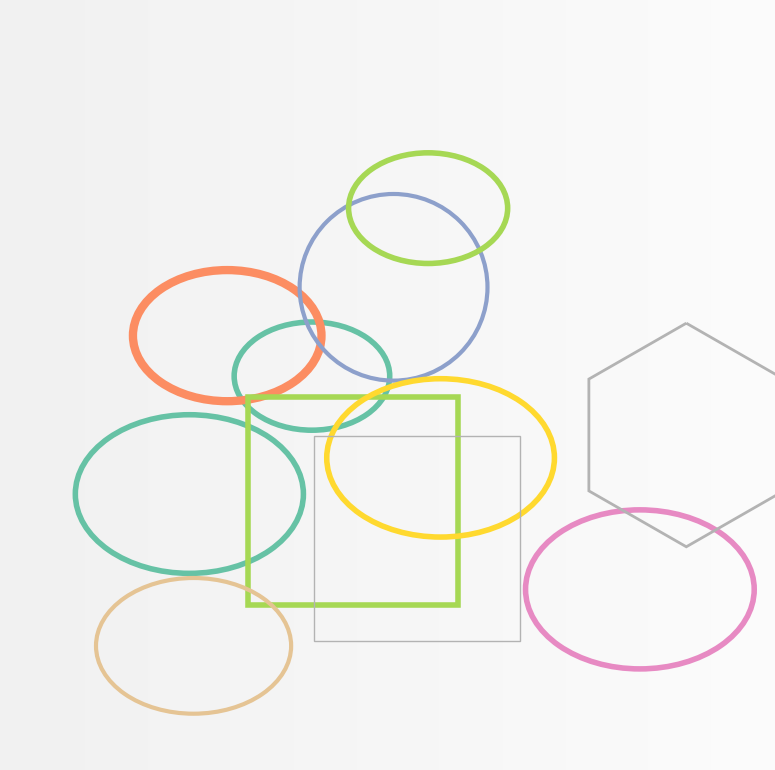[{"shape": "oval", "thickness": 2, "radius": 0.74, "center": [0.244, 0.358]}, {"shape": "oval", "thickness": 2, "radius": 0.5, "center": [0.403, 0.512]}, {"shape": "oval", "thickness": 3, "radius": 0.61, "center": [0.293, 0.564]}, {"shape": "circle", "thickness": 1.5, "radius": 0.61, "center": [0.508, 0.627]}, {"shape": "oval", "thickness": 2, "radius": 0.74, "center": [0.826, 0.235]}, {"shape": "oval", "thickness": 2, "radius": 0.51, "center": [0.552, 0.73]}, {"shape": "square", "thickness": 2, "radius": 0.68, "center": [0.456, 0.349]}, {"shape": "oval", "thickness": 2, "radius": 0.73, "center": [0.568, 0.405]}, {"shape": "oval", "thickness": 1.5, "radius": 0.63, "center": [0.25, 0.161]}, {"shape": "square", "thickness": 0.5, "radius": 0.67, "center": [0.538, 0.3]}, {"shape": "hexagon", "thickness": 1, "radius": 0.73, "center": [0.886, 0.435]}]